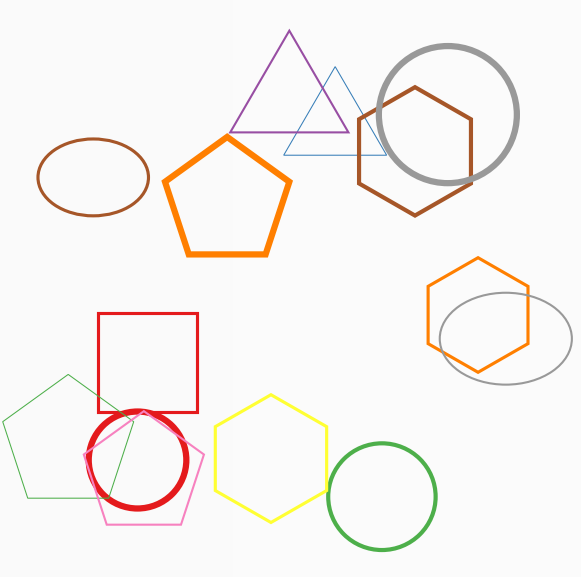[{"shape": "circle", "thickness": 3, "radius": 0.42, "center": [0.237, 0.203]}, {"shape": "square", "thickness": 1.5, "radius": 0.43, "center": [0.254, 0.371]}, {"shape": "triangle", "thickness": 0.5, "radius": 0.51, "center": [0.577, 0.781]}, {"shape": "circle", "thickness": 2, "radius": 0.46, "center": [0.657, 0.139]}, {"shape": "pentagon", "thickness": 0.5, "radius": 0.59, "center": [0.117, 0.232]}, {"shape": "triangle", "thickness": 1, "radius": 0.59, "center": [0.498, 0.829]}, {"shape": "hexagon", "thickness": 1.5, "radius": 0.5, "center": [0.822, 0.454]}, {"shape": "pentagon", "thickness": 3, "radius": 0.56, "center": [0.391, 0.65]}, {"shape": "hexagon", "thickness": 1.5, "radius": 0.55, "center": [0.466, 0.205]}, {"shape": "oval", "thickness": 1.5, "radius": 0.48, "center": [0.16, 0.692]}, {"shape": "hexagon", "thickness": 2, "radius": 0.56, "center": [0.714, 0.737]}, {"shape": "pentagon", "thickness": 1, "radius": 0.54, "center": [0.248, 0.179]}, {"shape": "oval", "thickness": 1, "radius": 0.57, "center": [0.87, 0.413]}, {"shape": "circle", "thickness": 3, "radius": 0.59, "center": [0.771, 0.801]}]